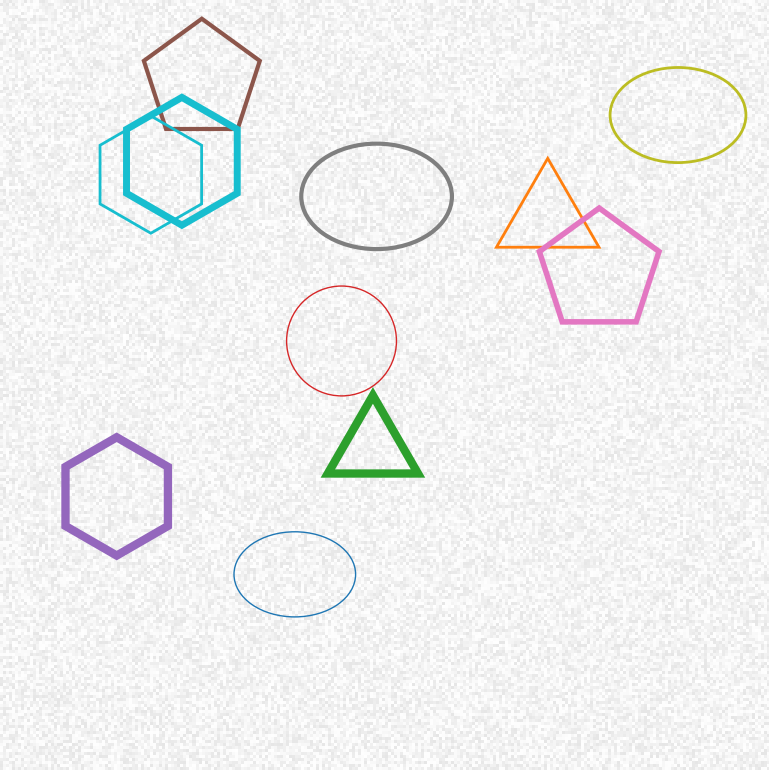[{"shape": "oval", "thickness": 0.5, "radius": 0.39, "center": [0.383, 0.254]}, {"shape": "triangle", "thickness": 1, "radius": 0.38, "center": [0.711, 0.717]}, {"shape": "triangle", "thickness": 3, "radius": 0.34, "center": [0.484, 0.419]}, {"shape": "circle", "thickness": 0.5, "radius": 0.36, "center": [0.444, 0.557]}, {"shape": "hexagon", "thickness": 3, "radius": 0.38, "center": [0.152, 0.355]}, {"shape": "pentagon", "thickness": 1.5, "radius": 0.4, "center": [0.262, 0.897]}, {"shape": "pentagon", "thickness": 2, "radius": 0.41, "center": [0.778, 0.648]}, {"shape": "oval", "thickness": 1.5, "radius": 0.49, "center": [0.489, 0.745]}, {"shape": "oval", "thickness": 1, "radius": 0.44, "center": [0.881, 0.851]}, {"shape": "hexagon", "thickness": 2.5, "radius": 0.42, "center": [0.236, 0.791]}, {"shape": "hexagon", "thickness": 1, "radius": 0.38, "center": [0.196, 0.773]}]